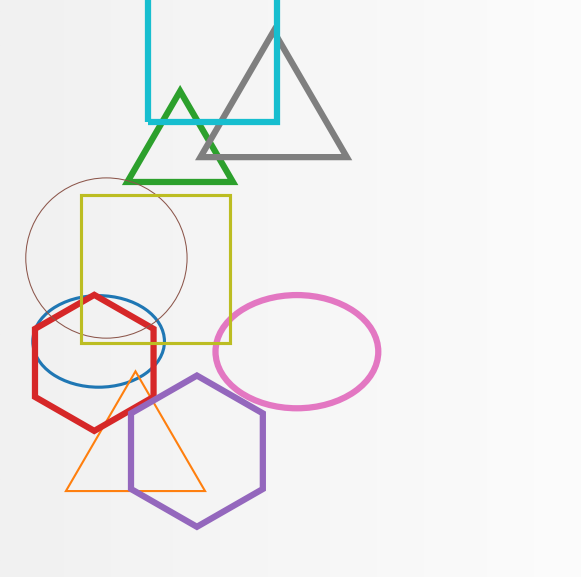[{"shape": "oval", "thickness": 1.5, "radius": 0.57, "center": [0.17, 0.408]}, {"shape": "triangle", "thickness": 1, "radius": 0.69, "center": [0.233, 0.218]}, {"shape": "triangle", "thickness": 3, "radius": 0.52, "center": [0.31, 0.736]}, {"shape": "hexagon", "thickness": 3, "radius": 0.59, "center": [0.162, 0.371]}, {"shape": "hexagon", "thickness": 3, "radius": 0.65, "center": [0.339, 0.218]}, {"shape": "circle", "thickness": 0.5, "radius": 0.69, "center": [0.183, 0.552]}, {"shape": "oval", "thickness": 3, "radius": 0.7, "center": [0.511, 0.39]}, {"shape": "triangle", "thickness": 3, "radius": 0.73, "center": [0.471, 0.8]}, {"shape": "square", "thickness": 1.5, "radius": 0.64, "center": [0.267, 0.534]}, {"shape": "square", "thickness": 3, "radius": 0.55, "center": [0.366, 0.898]}]